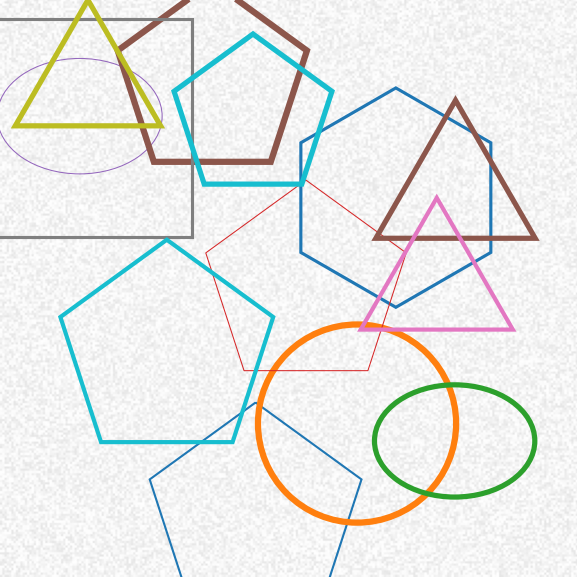[{"shape": "pentagon", "thickness": 1, "radius": 0.96, "center": [0.443, 0.109]}, {"shape": "hexagon", "thickness": 1.5, "radius": 0.95, "center": [0.685, 0.657]}, {"shape": "circle", "thickness": 3, "radius": 0.86, "center": [0.618, 0.266]}, {"shape": "oval", "thickness": 2.5, "radius": 0.69, "center": [0.787, 0.236]}, {"shape": "pentagon", "thickness": 0.5, "radius": 0.91, "center": [0.53, 0.505]}, {"shape": "oval", "thickness": 0.5, "radius": 0.71, "center": [0.138, 0.798]}, {"shape": "pentagon", "thickness": 3, "radius": 0.86, "center": [0.368, 0.858]}, {"shape": "triangle", "thickness": 2.5, "radius": 0.8, "center": [0.789, 0.666]}, {"shape": "triangle", "thickness": 2, "radius": 0.76, "center": [0.756, 0.504]}, {"shape": "square", "thickness": 1.5, "radius": 0.94, "center": [0.143, 0.777]}, {"shape": "triangle", "thickness": 2.5, "radius": 0.73, "center": [0.152, 0.854]}, {"shape": "pentagon", "thickness": 2.5, "radius": 0.72, "center": [0.438, 0.797]}, {"shape": "pentagon", "thickness": 2, "radius": 0.97, "center": [0.289, 0.39]}]